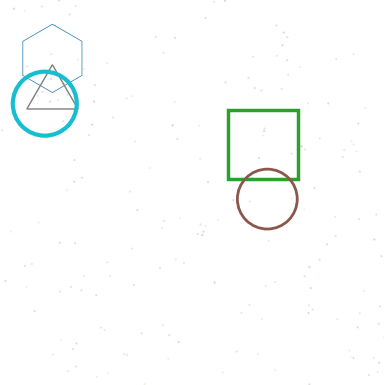[{"shape": "hexagon", "thickness": 0.5, "radius": 0.44, "center": [0.136, 0.848]}, {"shape": "square", "thickness": 2.5, "radius": 0.45, "center": [0.684, 0.624]}, {"shape": "circle", "thickness": 2, "radius": 0.39, "center": [0.694, 0.483]}, {"shape": "triangle", "thickness": 1, "radius": 0.38, "center": [0.136, 0.755]}, {"shape": "circle", "thickness": 3, "radius": 0.42, "center": [0.116, 0.731]}]